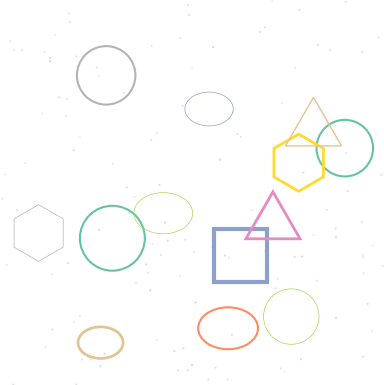[{"shape": "circle", "thickness": 1.5, "radius": 0.42, "center": [0.292, 0.381]}, {"shape": "circle", "thickness": 1.5, "radius": 0.37, "center": [0.896, 0.615]}, {"shape": "oval", "thickness": 1.5, "radius": 0.39, "center": [0.592, 0.147]}, {"shape": "square", "thickness": 3, "radius": 0.34, "center": [0.625, 0.337]}, {"shape": "oval", "thickness": 0.5, "radius": 0.31, "center": [0.543, 0.717]}, {"shape": "triangle", "thickness": 2, "radius": 0.41, "center": [0.709, 0.42]}, {"shape": "circle", "thickness": 0.5, "radius": 0.36, "center": [0.757, 0.178]}, {"shape": "oval", "thickness": 0.5, "radius": 0.38, "center": [0.424, 0.446]}, {"shape": "hexagon", "thickness": 2, "radius": 0.37, "center": [0.776, 0.577]}, {"shape": "oval", "thickness": 2, "radius": 0.29, "center": [0.261, 0.11]}, {"shape": "triangle", "thickness": 1, "radius": 0.42, "center": [0.814, 0.663]}, {"shape": "hexagon", "thickness": 0.5, "radius": 0.37, "center": [0.1, 0.395]}, {"shape": "circle", "thickness": 1.5, "radius": 0.38, "center": [0.276, 0.804]}]